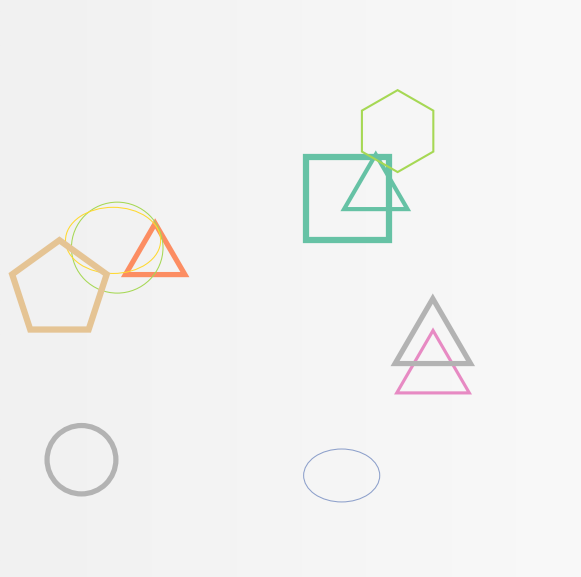[{"shape": "square", "thickness": 3, "radius": 0.36, "center": [0.597, 0.655]}, {"shape": "triangle", "thickness": 2, "radius": 0.32, "center": [0.646, 0.669]}, {"shape": "triangle", "thickness": 2.5, "radius": 0.3, "center": [0.267, 0.553]}, {"shape": "oval", "thickness": 0.5, "radius": 0.33, "center": [0.588, 0.176]}, {"shape": "triangle", "thickness": 1.5, "radius": 0.36, "center": [0.745, 0.355]}, {"shape": "hexagon", "thickness": 1, "radius": 0.35, "center": [0.684, 0.772]}, {"shape": "circle", "thickness": 0.5, "radius": 0.39, "center": [0.202, 0.57]}, {"shape": "oval", "thickness": 0.5, "radius": 0.41, "center": [0.195, 0.583]}, {"shape": "pentagon", "thickness": 3, "radius": 0.43, "center": [0.102, 0.498]}, {"shape": "circle", "thickness": 2.5, "radius": 0.3, "center": [0.14, 0.203]}, {"shape": "triangle", "thickness": 2.5, "radius": 0.37, "center": [0.745, 0.407]}]